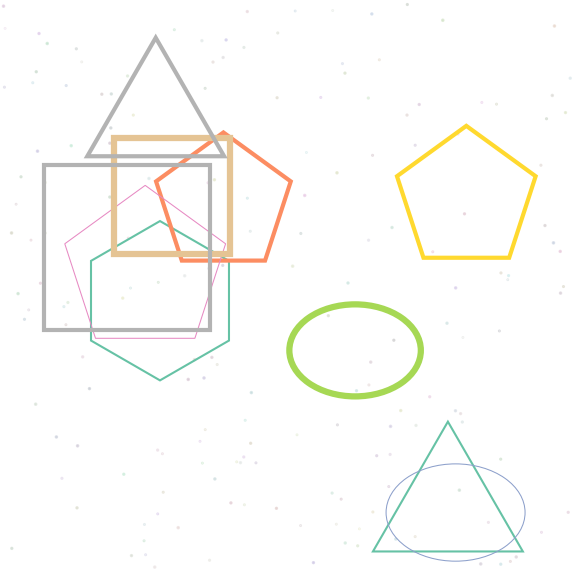[{"shape": "triangle", "thickness": 1, "radius": 0.75, "center": [0.776, 0.119]}, {"shape": "hexagon", "thickness": 1, "radius": 0.69, "center": [0.277, 0.478]}, {"shape": "pentagon", "thickness": 2, "radius": 0.61, "center": [0.387, 0.647]}, {"shape": "oval", "thickness": 0.5, "radius": 0.6, "center": [0.789, 0.112]}, {"shape": "pentagon", "thickness": 0.5, "radius": 0.73, "center": [0.251, 0.532]}, {"shape": "oval", "thickness": 3, "radius": 0.57, "center": [0.615, 0.392]}, {"shape": "pentagon", "thickness": 2, "radius": 0.63, "center": [0.807, 0.655]}, {"shape": "square", "thickness": 3, "radius": 0.5, "center": [0.298, 0.66]}, {"shape": "triangle", "thickness": 2, "radius": 0.68, "center": [0.27, 0.797]}, {"shape": "square", "thickness": 2, "radius": 0.72, "center": [0.22, 0.57]}]